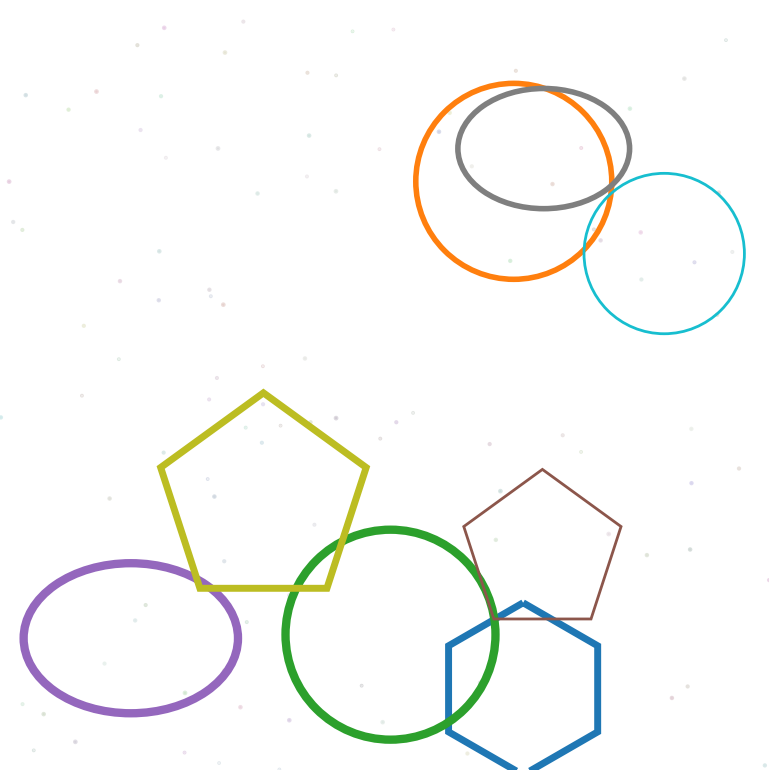[{"shape": "hexagon", "thickness": 2.5, "radius": 0.56, "center": [0.679, 0.105]}, {"shape": "circle", "thickness": 2, "radius": 0.64, "center": [0.667, 0.764]}, {"shape": "circle", "thickness": 3, "radius": 0.68, "center": [0.507, 0.176]}, {"shape": "oval", "thickness": 3, "radius": 0.7, "center": [0.17, 0.171]}, {"shape": "pentagon", "thickness": 1, "radius": 0.54, "center": [0.704, 0.283]}, {"shape": "oval", "thickness": 2, "radius": 0.56, "center": [0.706, 0.807]}, {"shape": "pentagon", "thickness": 2.5, "radius": 0.7, "center": [0.342, 0.349]}, {"shape": "circle", "thickness": 1, "radius": 0.52, "center": [0.863, 0.671]}]